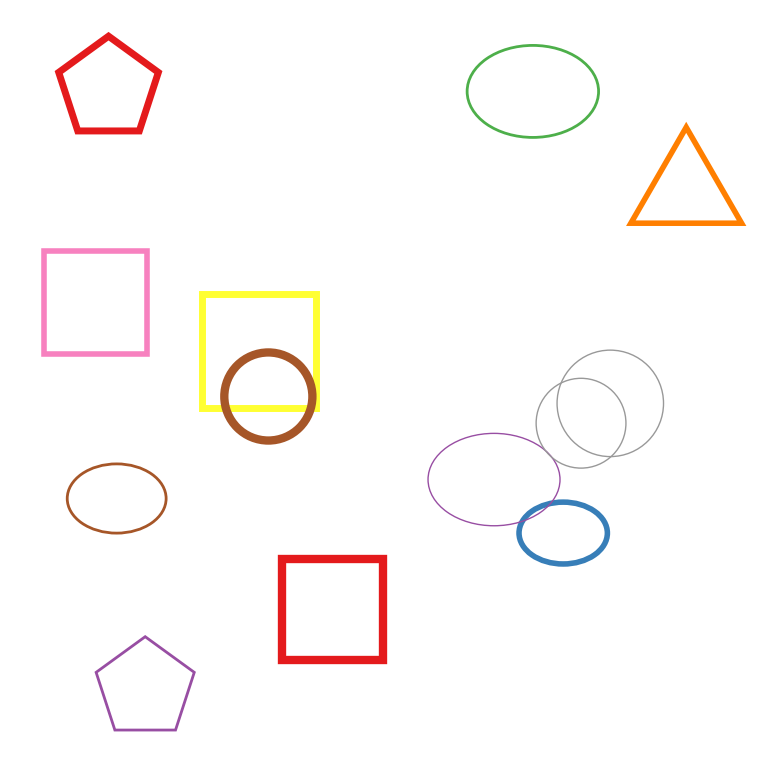[{"shape": "pentagon", "thickness": 2.5, "radius": 0.34, "center": [0.141, 0.885]}, {"shape": "square", "thickness": 3, "radius": 0.33, "center": [0.432, 0.209]}, {"shape": "oval", "thickness": 2, "radius": 0.29, "center": [0.731, 0.308]}, {"shape": "oval", "thickness": 1, "radius": 0.43, "center": [0.692, 0.881]}, {"shape": "oval", "thickness": 0.5, "radius": 0.43, "center": [0.642, 0.377]}, {"shape": "pentagon", "thickness": 1, "radius": 0.34, "center": [0.189, 0.106]}, {"shape": "triangle", "thickness": 2, "radius": 0.42, "center": [0.891, 0.752]}, {"shape": "square", "thickness": 2.5, "radius": 0.37, "center": [0.337, 0.544]}, {"shape": "oval", "thickness": 1, "radius": 0.32, "center": [0.152, 0.353]}, {"shape": "circle", "thickness": 3, "radius": 0.29, "center": [0.349, 0.485]}, {"shape": "square", "thickness": 2, "radius": 0.33, "center": [0.124, 0.607]}, {"shape": "circle", "thickness": 0.5, "radius": 0.29, "center": [0.755, 0.45]}, {"shape": "circle", "thickness": 0.5, "radius": 0.35, "center": [0.793, 0.476]}]